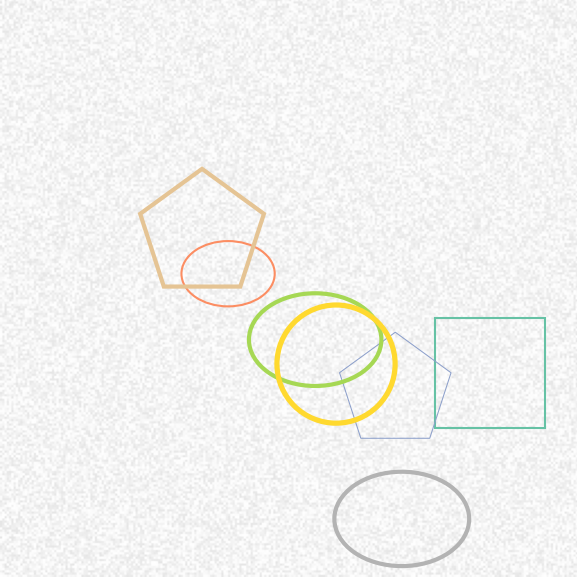[{"shape": "square", "thickness": 1, "radius": 0.47, "center": [0.848, 0.354]}, {"shape": "oval", "thickness": 1, "radius": 0.4, "center": [0.395, 0.525]}, {"shape": "pentagon", "thickness": 0.5, "radius": 0.51, "center": [0.684, 0.322]}, {"shape": "oval", "thickness": 2, "radius": 0.57, "center": [0.546, 0.411]}, {"shape": "circle", "thickness": 2.5, "radius": 0.51, "center": [0.582, 0.369]}, {"shape": "pentagon", "thickness": 2, "radius": 0.56, "center": [0.35, 0.594]}, {"shape": "oval", "thickness": 2, "radius": 0.58, "center": [0.696, 0.101]}]